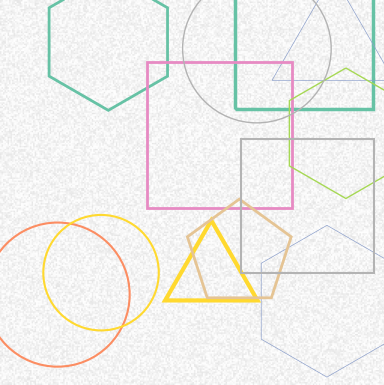[{"shape": "hexagon", "thickness": 2, "radius": 0.89, "center": [0.281, 0.891]}, {"shape": "square", "thickness": 2.5, "radius": 0.9, "center": [0.791, 0.895]}, {"shape": "circle", "thickness": 1.5, "radius": 0.94, "center": [0.15, 0.235]}, {"shape": "triangle", "thickness": 0.5, "radius": 0.91, "center": [0.865, 0.883]}, {"shape": "hexagon", "thickness": 0.5, "radius": 0.99, "center": [0.849, 0.218]}, {"shape": "square", "thickness": 2, "radius": 0.94, "center": [0.571, 0.649]}, {"shape": "hexagon", "thickness": 1, "radius": 0.85, "center": [0.898, 0.654]}, {"shape": "circle", "thickness": 1.5, "radius": 0.75, "center": [0.262, 0.292]}, {"shape": "triangle", "thickness": 3, "radius": 0.69, "center": [0.549, 0.289]}, {"shape": "pentagon", "thickness": 2, "radius": 0.71, "center": [0.622, 0.341]}, {"shape": "square", "thickness": 1.5, "radius": 0.87, "center": [0.799, 0.465]}, {"shape": "circle", "thickness": 1, "radius": 0.96, "center": [0.667, 0.874]}]